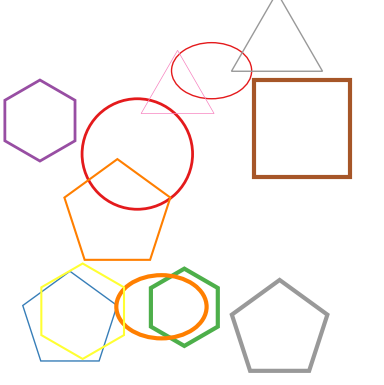[{"shape": "circle", "thickness": 2, "radius": 0.72, "center": [0.357, 0.6]}, {"shape": "oval", "thickness": 1, "radius": 0.52, "center": [0.55, 0.816]}, {"shape": "pentagon", "thickness": 1, "radius": 0.64, "center": [0.182, 0.167]}, {"shape": "hexagon", "thickness": 3, "radius": 0.5, "center": [0.479, 0.202]}, {"shape": "hexagon", "thickness": 2, "radius": 0.53, "center": [0.104, 0.687]}, {"shape": "pentagon", "thickness": 1.5, "radius": 0.72, "center": [0.305, 0.442]}, {"shape": "oval", "thickness": 3, "radius": 0.59, "center": [0.419, 0.203]}, {"shape": "hexagon", "thickness": 1.5, "radius": 0.62, "center": [0.215, 0.192]}, {"shape": "square", "thickness": 3, "radius": 0.63, "center": [0.784, 0.667]}, {"shape": "triangle", "thickness": 0.5, "radius": 0.55, "center": [0.461, 0.76]}, {"shape": "pentagon", "thickness": 3, "radius": 0.65, "center": [0.726, 0.142]}, {"shape": "triangle", "thickness": 1, "radius": 0.68, "center": [0.719, 0.883]}]